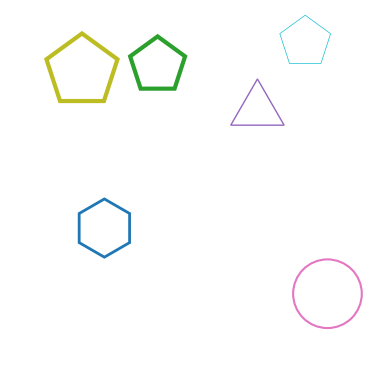[{"shape": "hexagon", "thickness": 2, "radius": 0.38, "center": [0.271, 0.408]}, {"shape": "pentagon", "thickness": 3, "radius": 0.37, "center": [0.409, 0.83]}, {"shape": "triangle", "thickness": 1, "radius": 0.4, "center": [0.669, 0.715]}, {"shape": "circle", "thickness": 1.5, "radius": 0.45, "center": [0.851, 0.237]}, {"shape": "pentagon", "thickness": 3, "radius": 0.49, "center": [0.213, 0.816]}, {"shape": "pentagon", "thickness": 0.5, "radius": 0.35, "center": [0.793, 0.891]}]